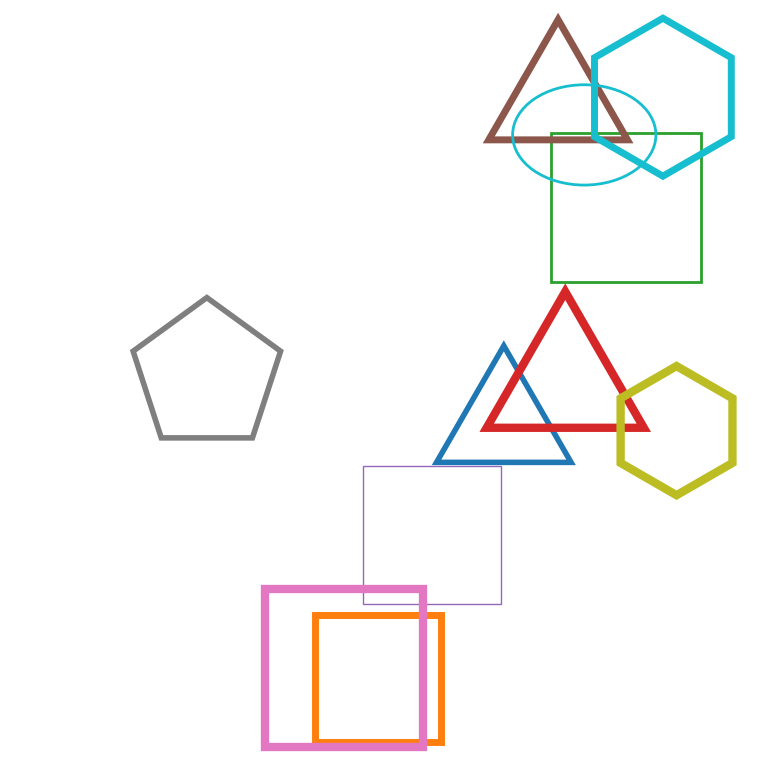[{"shape": "triangle", "thickness": 2, "radius": 0.5, "center": [0.654, 0.45]}, {"shape": "square", "thickness": 2.5, "radius": 0.41, "center": [0.491, 0.119]}, {"shape": "square", "thickness": 1, "radius": 0.49, "center": [0.813, 0.731]}, {"shape": "triangle", "thickness": 3, "radius": 0.59, "center": [0.734, 0.503]}, {"shape": "square", "thickness": 0.5, "radius": 0.45, "center": [0.561, 0.305]}, {"shape": "triangle", "thickness": 2.5, "radius": 0.52, "center": [0.725, 0.87]}, {"shape": "square", "thickness": 3, "radius": 0.51, "center": [0.446, 0.132]}, {"shape": "pentagon", "thickness": 2, "radius": 0.5, "center": [0.269, 0.513]}, {"shape": "hexagon", "thickness": 3, "radius": 0.42, "center": [0.879, 0.441]}, {"shape": "hexagon", "thickness": 2.5, "radius": 0.51, "center": [0.861, 0.874]}, {"shape": "oval", "thickness": 1, "radius": 0.47, "center": [0.759, 0.825]}]